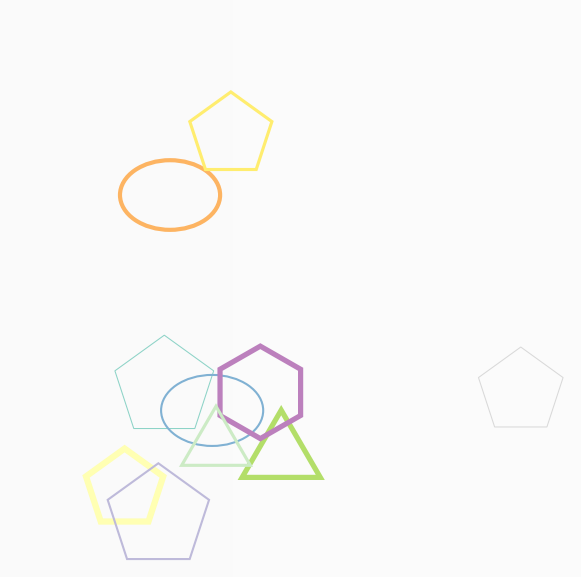[{"shape": "pentagon", "thickness": 0.5, "radius": 0.45, "center": [0.283, 0.329]}, {"shape": "pentagon", "thickness": 3, "radius": 0.35, "center": [0.214, 0.153]}, {"shape": "pentagon", "thickness": 1, "radius": 0.46, "center": [0.272, 0.105]}, {"shape": "oval", "thickness": 1, "radius": 0.44, "center": [0.365, 0.288]}, {"shape": "oval", "thickness": 2, "radius": 0.43, "center": [0.293, 0.661]}, {"shape": "triangle", "thickness": 2.5, "radius": 0.39, "center": [0.484, 0.211]}, {"shape": "pentagon", "thickness": 0.5, "radius": 0.38, "center": [0.896, 0.322]}, {"shape": "hexagon", "thickness": 2.5, "radius": 0.4, "center": [0.448, 0.32]}, {"shape": "triangle", "thickness": 1.5, "radius": 0.34, "center": [0.372, 0.227]}, {"shape": "pentagon", "thickness": 1.5, "radius": 0.37, "center": [0.397, 0.766]}]